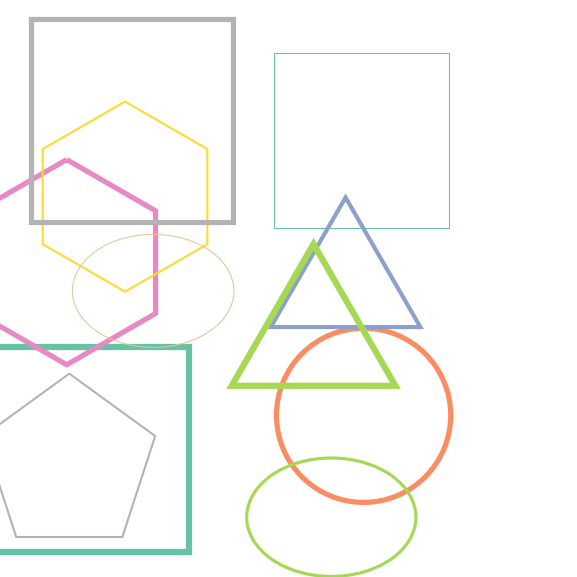[{"shape": "square", "thickness": 0.5, "radius": 0.76, "center": [0.626, 0.755]}, {"shape": "square", "thickness": 3, "radius": 0.89, "center": [0.149, 0.221]}, {"shape": "circle", "thickness": 2.5, "radius": 0.75, "center": [0.63, 0.28]}, {"shape": "triangle", "thickness": 2, "radius": 0.75, "center": [0.598, 0.508]}, {"shape": "hexagon", "thickness": 2.5, "radius": 0.89, "center": [0.116, 0.545]}, {"shape": "oval", "thickness": 1.5, "radius": 0.73, "center": [0.574, 0.104]}, {"shape": "triangle", "thickness": 3, "radius": 0.82, "center": [0.543, 0.413]}, {"shape": "hexagon", "thickness": 1, "radius": 0.82, "center": [0.217, 0.659]}, {"shape": "oval", "thickness": 0.5, "radius": 0.7, "center": [0.265, 0.495]}, {"shape": "square", "thickness": 2.5, "radius": 0.88, "center": [0.229, 0.791]}, {"shape": "pentagon", "thickness": 1, "radius": 0.78, "center": [0.12, 0.196]}]